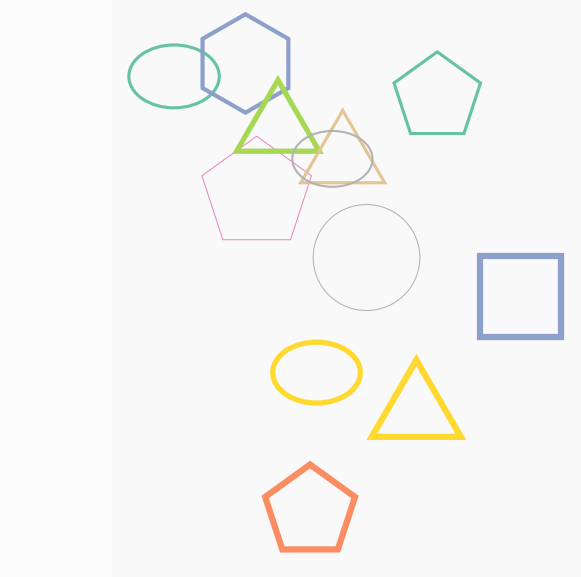[{"shape": "pentagon", "thickness": 1.5, "radius": 0.39, "center": [0.752, 0.831]}, {"shape": "oval", "thickness": 1.5, "radius": 0.39, "center": [0.299, 0.867]}, {"shape": "pentagon", "thickness": 3, "radius": 0.41, "center": [0.533, 0.113]}, {"shape": "square", "thickness": 3, "radius": 0.35, "center": [0.896, 0.486]}, {"shape": "hexagon", "thickness": 2, "radius": 0.43, "center": [0.422, 0.889]}, {"shape": "pentagon", "thickness": 0.5, "radius": 0.5, "center": [0.442, 0.664]}, {"shape": "triangle", "thickness": 2.5, "radius": 0.41, "center": [0.478, 0.778]}, {"shape": "oval", "thickness": 2.5, "radius": 0.38, "center": [0.545, 0.354]}, {"shape": "triangle", "thickness": 3, "radius": 0.44, "center": [0.716, 0.287]}, {"shape": "triangle", "thickness": 1.5, "radius": 0.42, "center": [0.59, 0.724]}, {"shape": "oval", "thickness": 1, "radius": 0.35, "center": [0.572, 0.724]}, {"shape": "circle", "thickness": 0.5, "radius": 0.46, "center": [0.631, 0.553]}]